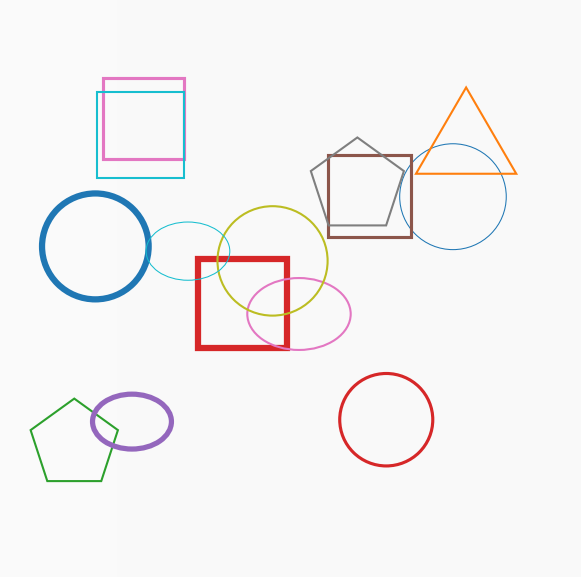[{"shape": "circle", "thickness": 0.5, "radius": 0.46, "center": [0.779, 0.659]}, {"shape": "circle", "thickness": 3, "radius": 0.46, "center": [0.164, 0.572]}, {"shape": "triangle", "thickness": 1, "radius": 0.5, "center": [0.802, 0.748]}, {"shape": "pentagon", "thickness": 1, "radius": 0.39, "center": [0.128, 0.23]}, {"shape": "square", "thickness": 3, "radius": 0.38, "center": [0.417, 0.474]}, {"shape": "circle", "thickness": 1.5, "radius": 0.4, "center": [0.665, 0.272]}, {"shape": "oval", "thickness": 2.5, "radius": 0.34, "center": [0.227, 0.269]}, {"shape": "square", "thickness": 1.5, "radius": 0.36, "center": [0.636, 0.659]}, {"shape": "square", "thickness": 1.5, "radius": 0.35, "center": [0.247, 0.793]}, {"shape": "oval", "thickness": 1, "radius": 0.44, "center": [0.514, 0.455]}, {"shape": "pentagon", "thickness": 1, "radius": 0.42, "center": [0.615, 0.677]}, {"shape": "circle", "thickness": 1, "radius": 0.47, "center": [0.469, 0.547]}, {"shape": "square", "thickness": 1, "radius": 0.37, "center": [0.241, 0.766]}, {"shape": "oval", "thickness": 0.5, "radius": 0.36, "center": [0.323, 0.564]}]